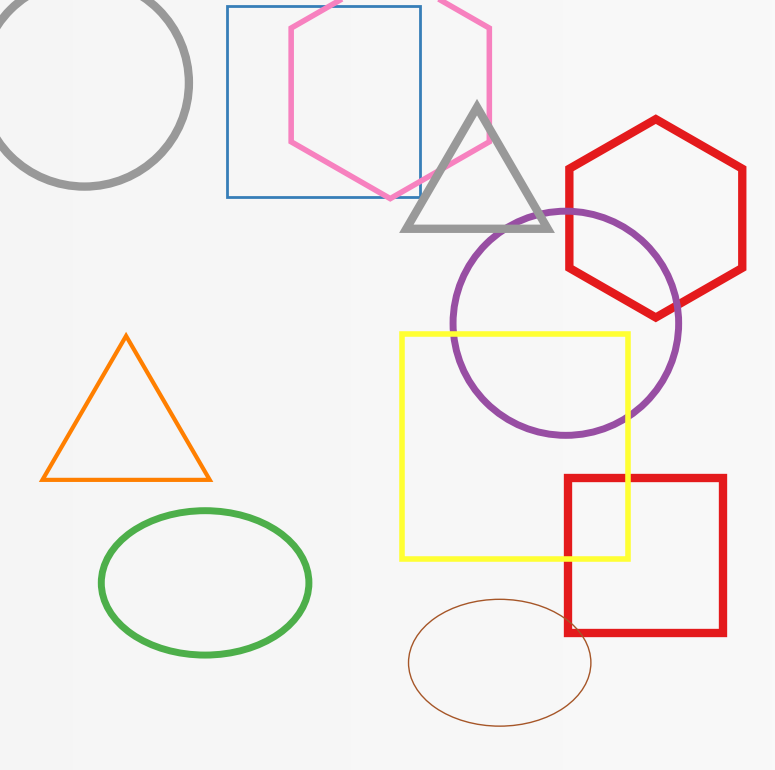[{"shape": "square", "thickness": 3, "radius": 0.5, "center": [0.833, 0.279]}, {"shape": "hexagon", "thickness": 3, "radius": 0.64, "center": [0.846, 0.716]}, {"shape": "square", "thickness": 1, "radius": 0.62, "center": [0.417, 0.868]}, {"shape": "oval", "thickness": 2.5, "radius": 0.67, "center": [0.265, 0.243]}, {"shape": "circle", "thickness": 2.5, "radius": 0.73, "center": [0.73, 0.58]}, {"shape": "triangle", "thickness": 1.5, "radius": 0.62, "center": [0.163, 0.439]}, {"shape": "square", "thickness": 2, "radius": 0.73, "center": [0.665, 0.42]}, {"shape": "oval", "thickness": 0.5, "radius": 0.59, "center": [0.645, 0.139]}, {"shape": "hexagon", "thickness": 2, "radius": 0.74, "center": [0.504, 0.89]}, {"shape": "circle", "thickness": 3, "radius": 0.67, "center": [0.109, 0.892]}, {"shape": "triangle", "thickness": 3, "radius": 0.53, "center": [0.616, 0.756]}]